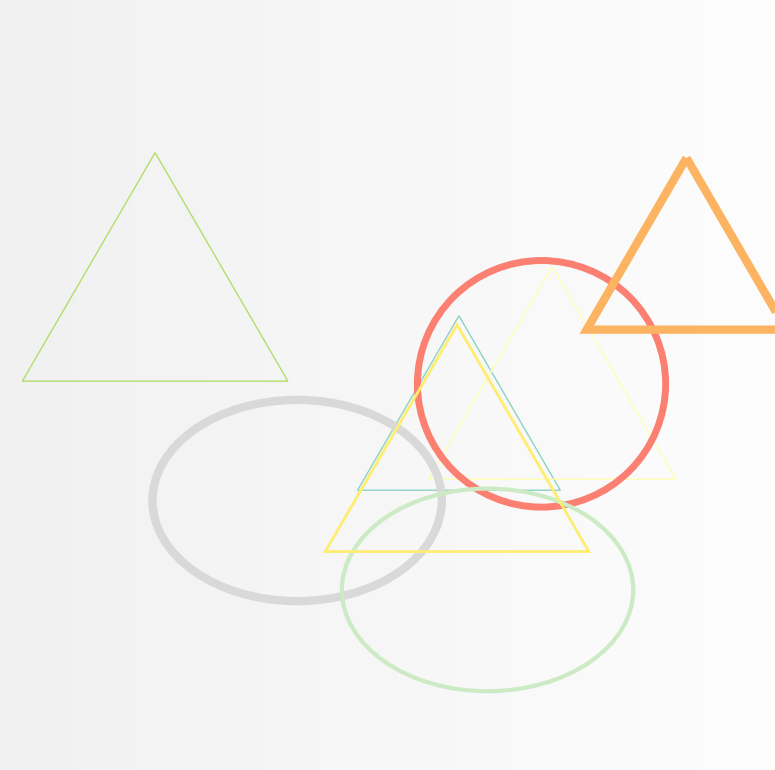[{"shape": "triangle", "thickness": 0.5, "radius": 0.76, "center": [0.592, 0.439]}, {"shape": "triangle", "thickness": 0.5, "radius": 0.92, "center": [0.713, 0.47]}, {"shape": "circle", "thickness": 2.5, "radius": 0.8, "center": [0.699, 0.502]}, {"shape": "triangle", "thickness": 3, "radius": 0.74, "center": [0.886, 0.646]}, {"shape": "triangle", "thickness": 0.5, "radius": 0.99, "center": [0.2, 0.604]}, {"shape": "oval", "thickness": 3, "radius": 0.93, "center": [0.383, 0.35]}, {"shape": "oval", "thickness": 1.5, "radius": 0.94, "center": [0.629, 0.234]}, {"shape": "triangle", "thickness": 1, "radius": 0.98, "center": [0.59, 0.382]}]